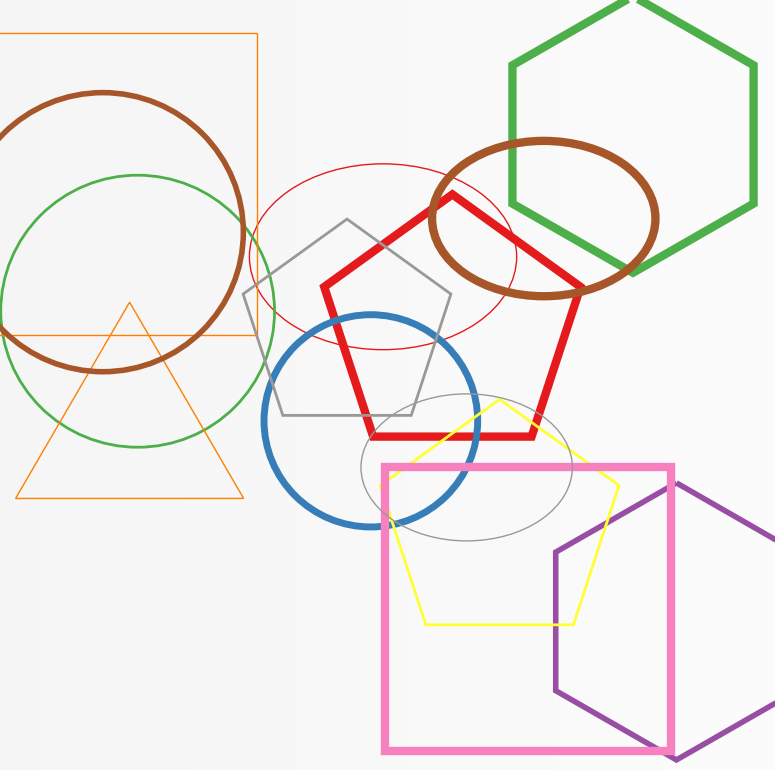[{"shape": "oval", "thickness": 0.5, "radius": 0.86, "center": [0.494, 0.667]}, {"shape": "pentagon", "thickness": 3, "radius": 0.87, "center": [0.584, 0.574]}, {"shape": "circle", "thickness": 2.5, "radius": 0.69, "center": [0.479, 0.453]}, {"shape": "circle", "thickness": 1, "radius": 0.88, "center": [0.178, 0.596]}, {"shape": "hexagon", "thickness": 3, "radius": 0.9, "center": [0.817, 0.825]}, {"shape": "hexagon", "thickness": 2, "radius": 0.9, "center": [0.873, 0.193]}, {"shape": "square", "thickness": 0.5, "radius": 0.98, "center": [0.135, 0.761]}, {"shape": "triangle", "thickness": 0.5, "radius": 0.85, "center": [0.167, 0.438]}, {"shape": "pentagon", "thickness": 1, "radius": 0.81, "center": [0.645, 0.32]}, {"shape": "circle", "thickness": 2, "radius": 0.91, "center": [0.133, 0.698]}, {"shape": "oval", "thickness": 3, "radius": 0.72, "center": [0.702, 0.716]}, {"shape": "square", "thickness": 3, "radius": 0.92, "center": [0.681, 0.209]}, {"shape": "oval", "thickness": 0.5, "radius": 0.68, "center": [0.602, 0.393]}, {"shape": "pentagon", "thickness": 1, "radius": 0.7, "center": [0.448, 0.575]}]